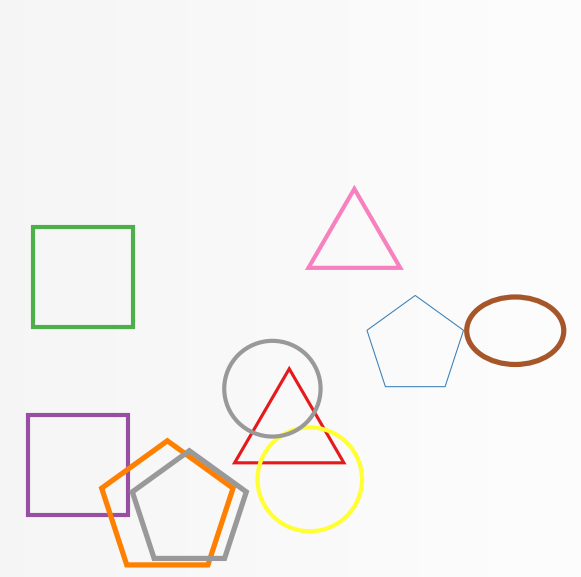[{"shape": "triangle", "thickness": 1.5, "radius": 0.54, "center": [0.498, 0.252]}, {"shape": "pentagon", "thickness": 0.5, "radius": 0.44, "center": [0.714, 0.4]}, {"shape": "square", "thickness": 2, "radius": 0.43, "center": [0.143, 0.519]}, {"shape": "square", "thickness": 2, "radius": 0.43, "center": [0.134, 0.194]}, {"shape": "pentagon", "thickness": 2.5, "radius": 0.59, "center": [0.288, 0.117]}, {"shape": "circle", "thickness": 2, "radius": 0.45, "center": [0.533, 0.169]}, {"shape": "oval", "thickness": 2.5, "radius": 0.42, "center": [0.886, 0.426]}, {"shape": "triangle", "thickness": 2, "radius": 0.46, "center": [0.61, 0.581]}, {"shape": "pentagon", "thickness": 2.5, "radius": 0.52, "center": [0.326, 0.116]}, {"shape": "circle", "thickness": 2, "radius": 0.41, "center": [0.469, 0.326]}]